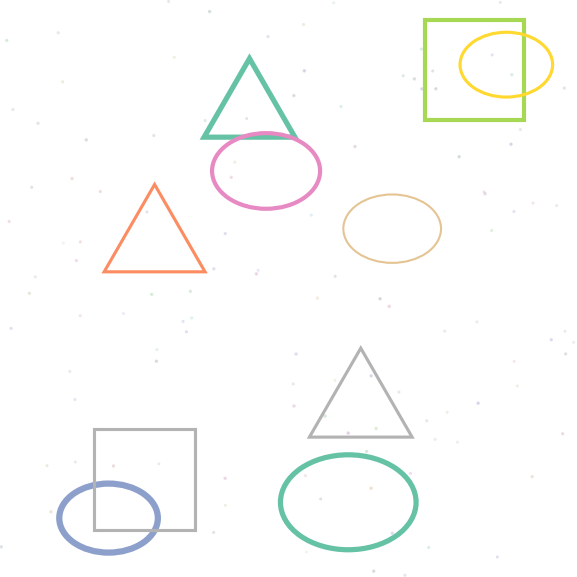[{"shape": "triangle", "thickness": 2.5, "radius": 0.45, "center": [0.432, 0.807]}, {"shape": "oval", "thickness": 2.5, "radius": 0.59, "center": [0.603, 0.129]}, {"shape": "triangle", "thickness": 1.5, "radius": 0.5, "center": [0.268, 0.579]}, {"shape": "oval", "thickness": 3, "radius": 0.43, "center": [0.188, 0.102]}, {"shape": "oval", "thickness": 2, "radius": 0.47, "center": [0.461, 0.703]}, {"shape": "square", "thickness": 2, "radius": 0.43, "center": [0.822, 0.878]}, {"shape": "oval", "thickness": 1.5, "radius": 0.4, "center": [0.877, 0.887]}, {"shape": "oval", "thickness": 1, "radius": 0.42, "center": [0.679, 0.603]}, {"shape": "triangle", "thickness": 1.5, "radius": 0.51, "center": [0.625, 0.294]}, {"shape": "square", "thickness": 1.5, "radius": 0.44, "center": [0.25, 0.168]}]